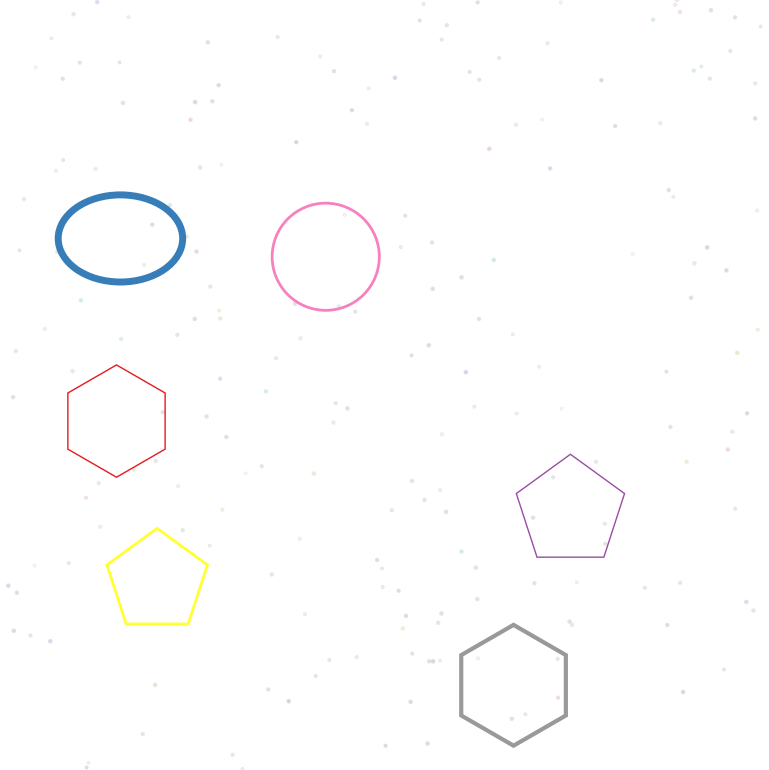[{"shape": "hexagon", "thickness": 0.5, "radius": 0.36, "center": [0.151, 0.453]}, {"shape": "oval", "thickness": 2.5, "radius": 0.4, "center": [0.156, 0.69]}, {"shape": "pentagon", "thickness": 0.5, "radius": 0.37, "center": [0.741, 0.336]}, {"shape": "pentagon", "thickness": 1, "radius": 0.34, "center": [0.204, 0.245]}, {"shape": "circle", "thickness": 1, "radius": 0.35, "center": [0.423, 0.667]}, {"shape": "hexagon", "thickness": 1.5, "radius": 0.39, "center": [0.667, 0.11]}]